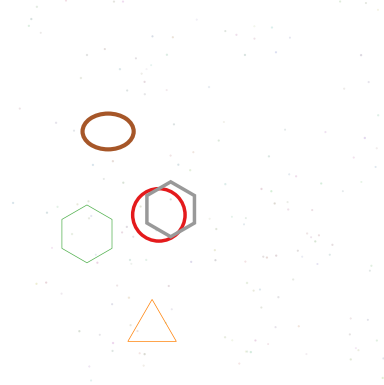[{"shape": "circle", "thickness": 2.5, "radius": 0.34, "center": [0.413, 0.442]}, {"shape": "hexagon", "thickness": 0.5, "radius": 0.38, "center": [0.226, 0.393]}, {"shape": "triangle", "thickness": 0.5, "radius": 0.36, "center": [0.395, 0.15]}, {"shape": "oval", "thickness": 3, "radius": 0.33, "center": [0.281, 0.659]}, {"shape": "hexagon", "thickness": 2.5, "radius": 0.36, "center": [0.443, 0.456]}]